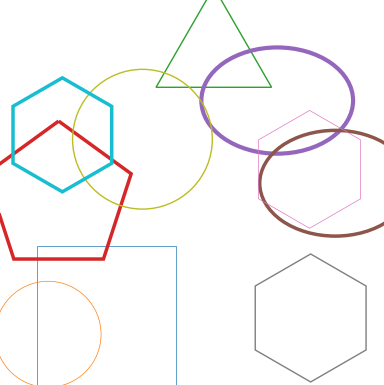[{"shape": "square", "thickness": 0.5, "radius": 0.9, "center": [0.276, 0.179]}, {"shape": "circle", "thickness": 0.5, "radius": 0.69, "center": [0.125, 0.132]}, {"shape": "triangle", "thickness": 1, "radius": 0.87, "center": [0.555, 0.86]}, {"shape": "pentagon", "thickness": 2.5, "radius": 0.99, "center": [0.152, 0.487]}, {"shape": "oval", "thickness": 3, "radius": 0.99, "center": [0.72, 0.739]}, {"shape": "oval", "thickness": 2.5, "radius": 0.98, "center": [0.871, 0.524]}, {"shape": "hexagon", "thickness": 0.5, "radius": 0.77, "center": [0.804, 0.56]}, {"shape": "hexagon", "thickness": 1, "radius": 0.83, "center": [0.807, 0.174]}, {"shape": "circle", "thickness": 1, "radius": 0.91, "center": [0.37, 0.638]}, {"shape": "hexagon", "thickness": 2.5, "radius": 0.74, "center": [0.162, 0.65]}]